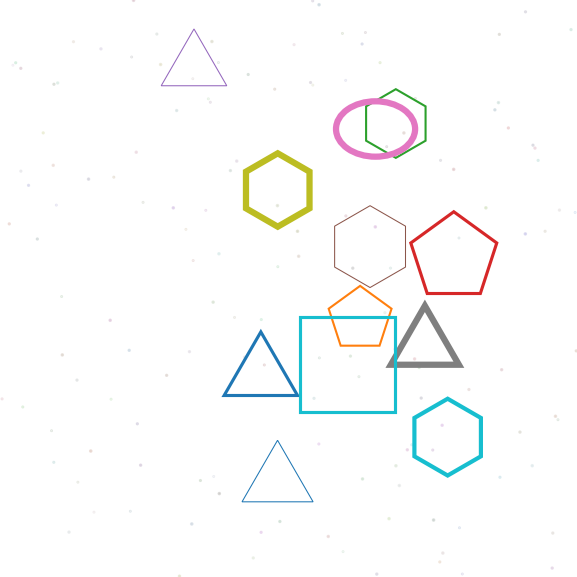[{"shape": "triangle", "thickness": 1.5, "radius": 0.37, "center": [0.452, 0.351]}, {"shape": "triangle", "thickness": 0.5, "radius": 0.36, "center": [0.481, 0.166]}, {"shape": "pentagon", "thickness": 1, "radius": 0.29, "center": [0.624, 0.447]}, {"shape": "hexagon", "thickness": 1, "radius": 0.3, "center": [0.685, 0.785]}, {"shape": "pentagon", "thickness": 1.5, "radius": 0.39, "center": [0.786, 0.554]}, {"shape": "triangle", "thickness": 0.5, "radius": 0.33, "center": [0.336, 0.883]}, {"shape": "hexagon", "thickness": 0.5, "radius": 0.35, "center": [0.641, 0.572]}, {"shape": "oval", "thickness": 3, "radius": 0.34, "center": [0.65, 0.776]}, {"shape": "triangle", "thickness": 3, "radius": 0.34, "center": [0.736, 0.402]}, {"shape": "hexagon", "thickness": 3, "radius": 0.32, "center": [0.481, 0.67]}, {"shape": "hexagon", "thickness": 2, "radius": 0.33, "center": [0.775, 0.242]}, {"shape": "square", "thickness": 1.5, "radius": 0.41, "center": [0.602, 0.368]}]